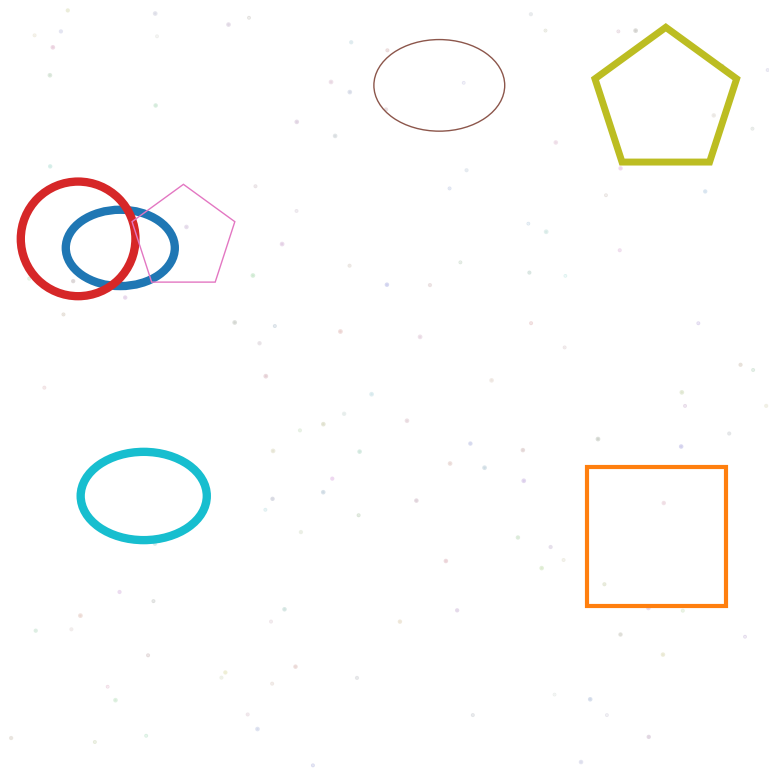[{"shape": "oval", "thickness": 3, "radius": 0.35, "center": [0.156, 0.678]}, {"shape": "square", "thickness": 1.5, "radius": 0.45, "center": [0.853, 0.304]}, {"shape": "circle", "thickness": 3, "radius": 0.37, "center": [0.101, 0.69]}, {"shape": "oval", "thickness": 0.5, "radius": 0.42, "center": [0.571, 0.889]}, {"shape": "pentagon", "thickness": 0.5, "radius": 0.35, "center": [0.238, 0.69]}, {"shape": "pentagon", "thickness": 2.5, "radius": 0.48, "center": [0.865, 0.868]}, {"shape": "oval", "thickness": 3, "radius": 0.41, "center": [0.187, 0.356]}]